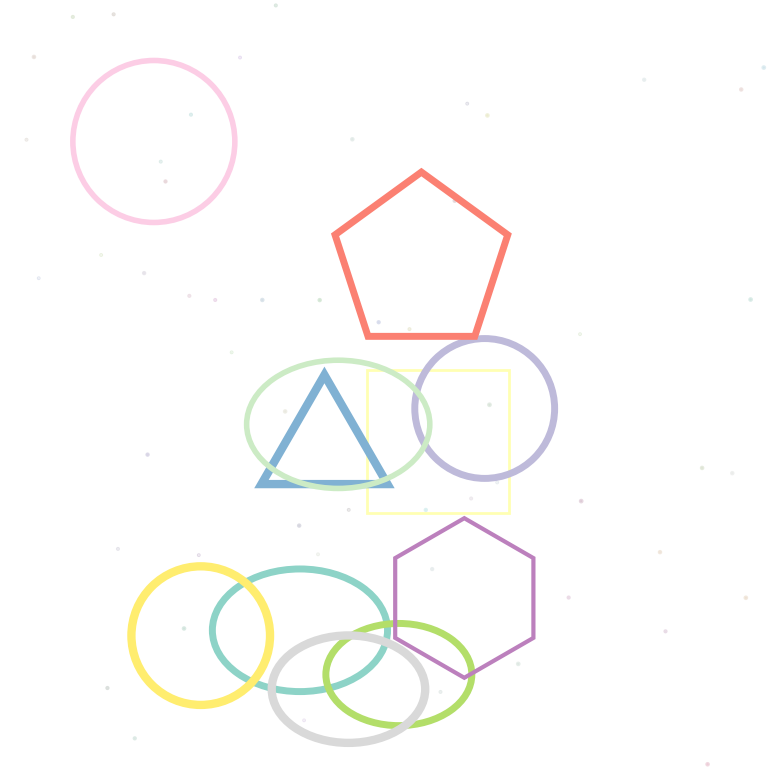[{"shape": "oval", "thickness": 2.5, "radius": 0.57, "center": [0.39, 0.181]}, {"shape": "square", "thickness": 1, "radius": 0.46, "center": [0.569, 0.427]}, {"shape": "circle", "thickness": 2.5, "radius": 0.45, "center": [0.629, 0.47]}, {"shape": "pentagon", "thickness": 2.5, "radius": 0.59, "center": [0.547, 0.659]}, {"shape": "triangle", "thickness": 3, "radius": 0.47, "center": [0.421, 0.419]}, {"shape": "oval", "thickness": 2.5, "radius": 0.47, "center": [0.518, 0.124]}, {"shape": "circle", "thickness": 2, "radius": 0.53, "center": [0.2, 0.816]}, {"shape": "oval", "thickness": 3, "radius": 0.5, "center": [0.453, 0.105]}, {"shape": "hexagon", "thickness": 1.5, "radius": 0.52, "center": [0.603, 0.223]}, {"shape": "oval", "thickness": 2, "radius": 0.59, "center": [0.439, 0.449]}, {"shape": "circle", "thickness": 3, "radius": 0.45, "center": [0.261, 0.175]}]